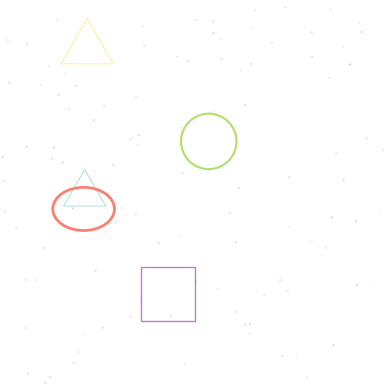[{"shape": "triangle", "thickness": 0.5, "radius": 0.32, "center": [0.22, 0.496]}, {"shape": "oval", "thickness": 2, "radius": 0.4, "center": [0.217, 0.457]}, {"shape": "circle", "thickness": 1.5, "radius": 0.36, "center": [0.542, 0.633]}, {"shape": "square", "thickness": 1, "radius": 0.35, "center": [0.437, 0.236]}, {"shape": "triangle", "thickness": 0.5, "radius": 0.39, "center": [0.226, 0.873]}]